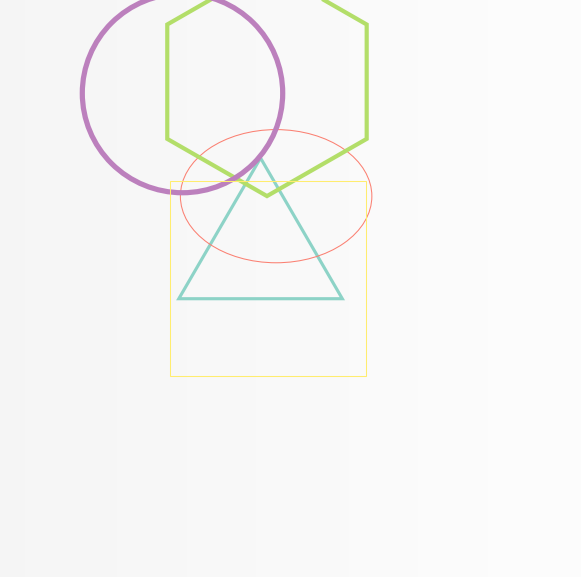[{"shape": "triangle", "thickness": 1.5, "radius": 0.81, "center": [0.448, 0.563]}, {"shape": "oval", "thickness": 0.5, "radius": 0.82, "center": [0.475, 0.659]}, {"shape": "hexagon", "thickness": 2, "radius": 0.99, "center": [0.459, 0.858]}, {"shape": "circle", "thickness": 2.5, "radius": 0.86, "center": [0.314, 0.838]}, {"shape": "square", "thickness": 0.5, "radius": 0.84, "center": [0.461, 0.517]}]